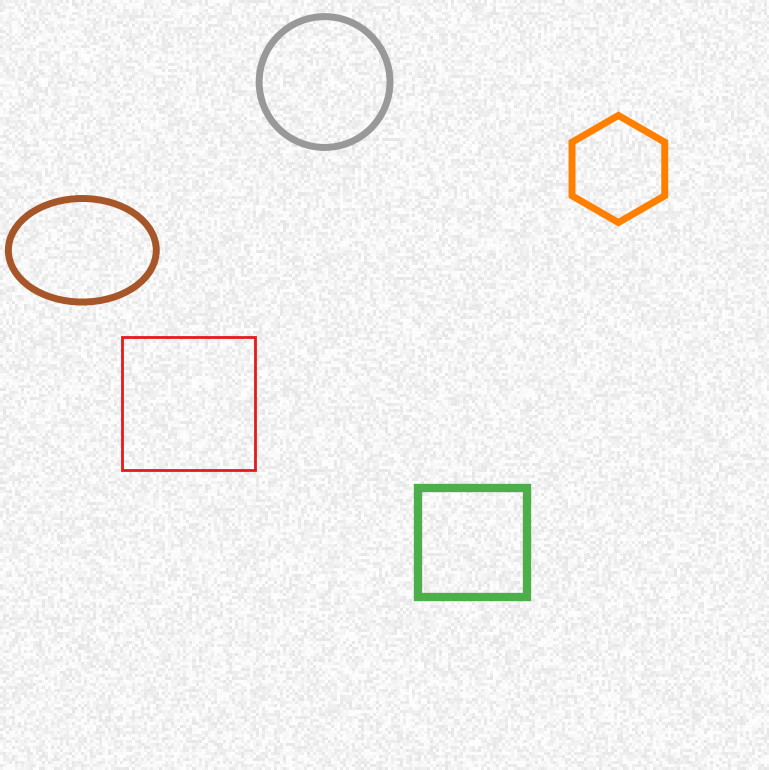[{"shape": "square", "thickness": 1, "radius": 0.43, "center": [0.245, 0.476]}, {"shape": "square", "thickness": 3, "radius": 0.35, "center": [0.614, 0.296]}, {"shape": "hexagon", "thickness": 2.5, "radius": 0.35, "center": [0.803, 0.781]}, {"shape": "oval", "thickness": 2.5, "radius": 0.48, "center": [0.107, 0.675]}, {"shape": "circle", "thickness": 2.5, "radius": 0.42, "center": [0.422, 0.893]}]